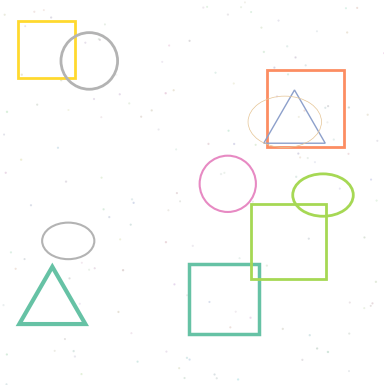[{"shape": "triangle", "thickness": 3, "radius": 0.5, "center": [0.136, 0.208]}, {"shape": "square", "thickness": 2.5, "radius": 0.46, "center": [0.582, 0.224]}, {"shape": "square", "thickness": 2, "radius": 0.5, "center": [0.794, 0.719]}, {"shape": "triangle", "thickness": 1, "radius": 0.46, "center": [0.765, 0.674]}, {"shape": "circle", "thickness": 1.5, "radius": 0.37, "center": [0.592, 0.523]}, {"shape": "oval", "thickness": 2, "radius": 0.39, "center": [0.839, 0.493]}, {"shape": "square", "thickness": 2, "radius": 0.49, "center": [0.749, 0.372]}, {"shape": "square", "thickness": 2, "radius": 0.37, "center": [0.12, 0.872]}, {"shape": "oval", "thickness": 0.5, "radius": 0.48, "center": [0.74, 0.684]}, {"shape": "oval", "thickness": 1.5, "radius": 0.34, "center": [0.177, 0.374]}, {"shape": "circle", "thickness": 2, "radius": 0.37, "center": [0.232, 0.842]}]